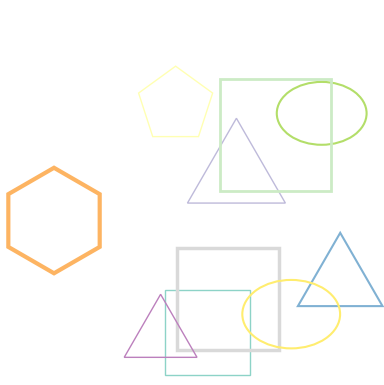[{"shape": "square", "thickness": 1, "radius": 0.55, "center": [0.539, 0.137]}, {"shape": "pentagon", "thickness": 1, "radius": 0.51, "center": [0.456, 0.727]}, {"shape": "triangle", "thickness": 1, "radius": 0.73, "center": [0.614, 0.546]}, {"shape": "triangle", "thickness": 1.5, "radius": 0.63, "center": [0.884, 0.268]}, {"shape": "hexagon", "thickness": 3, "radius": 0.69, "center": [0.14, 0.427]}, {"shape": "oval", "thickness": 1.5, "radius": 0.58, "center": [0.836, 0.706]}, {"shape": "square", "thickness": 2.5, "radius": 0.66, "center": [0.592, 0.223]}, {"shape": "triangle", "thickness": 1, "radius": 0.55, "center": [0.417, 0.126]}, {"shape": "square", "thickness": 2, "radius": 0.72, "center": [0.716, 0.65]}, {"shape": "oval", "thickness": 1.5, "radius": 0.64, "center": [0.756, 0.184]}]